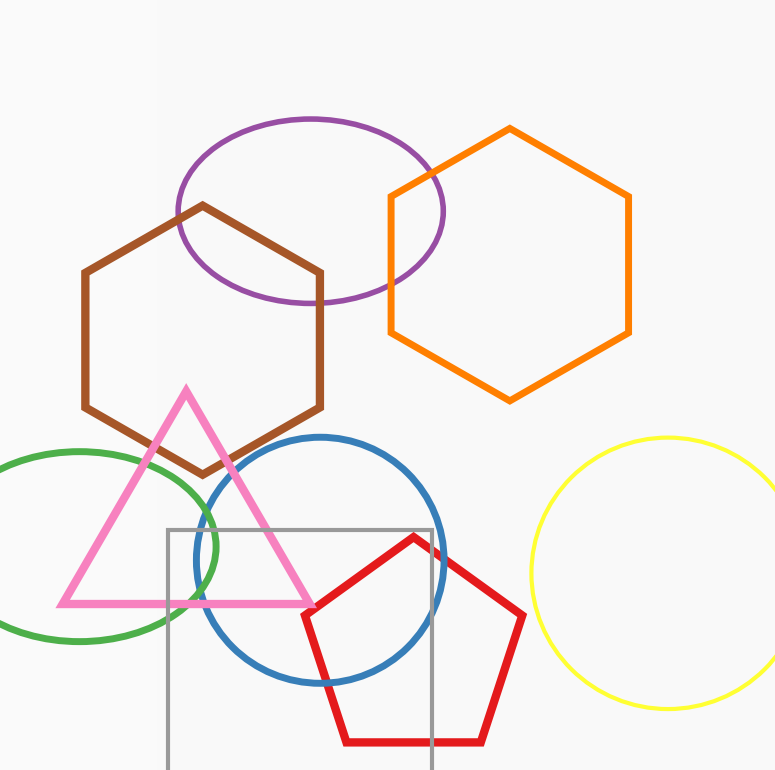[{"shape": "pentagon", "thickness": 3, "radius": 0.74, "center": [0.534, 0.155]}, {"shape": "circle", "thickness": 2.5, "radius": 0.8, "center": [0.413, 0.272]}, {"shape": "oval", "thickness": 2.5, "radius": 0.88, "center": [0.103, 0.29]}, {"shape": "oval", "thickness": 2, "radius": 0.86, "center": [0.401, 0.726]}, {"shape": "hexagon", "thickness": 2.5, "radius": 0.88, "center": [0.658, 0.656]}, {"shape": "circle", "thickness": 1.5, "radius": 0.88, "center": [0.862, 0.255]}, {"shape": "hexagon", "thickness": 3, "radius": 0.87, "center": [0.261, 0.558]}, {"shape": "triangle", "thickness": 3, "radius": 0.92, "center": [0.24, 0.308]}, {"shape": "square", "thickness": 1.5, "radius": 0.85, "center": [0.387, 0.141]}]